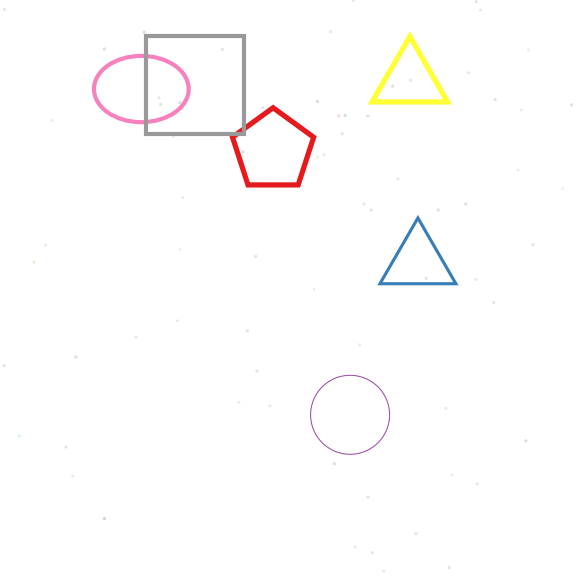[{"shape": "pentagon", "thickness": 2.5, "radius": 0.37, "center": [0.473, 0.739]}, {"shape": "triangle", "thickness": 1.5, "radius": 0.38, "center": [0.724, 0.546]}, {"shape": "circle", "thickness": 0.5, "radius": 0.34, "center": [0.606, 0.281]}, {"shape": "triangle", "thickness": 2.5, "radius": 0.38, "center": [0.71, 0.86]}, {"shape": "oval", "thickness": 2, "radius": 0.41, "center": [0.245, 0.845]}, {"shape": "square", "thickness": 2, "radius": 0.42, "center": [0.338, 0.852]}]